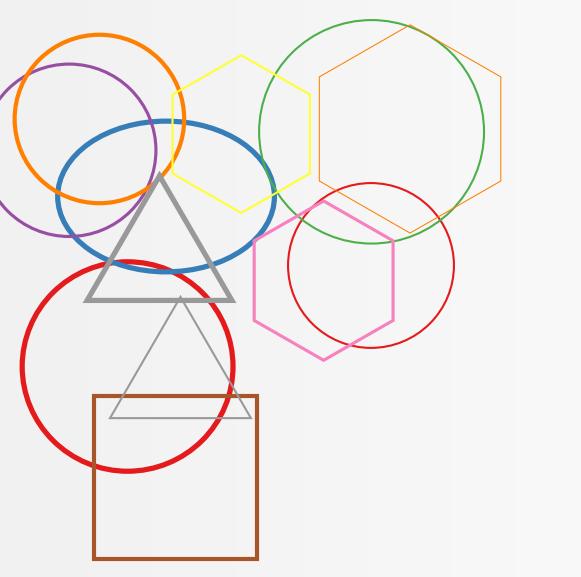[{"shape": "circle", "thickness": 2.5, "radius": 0.91, "center": [0.22, 0.364]}, {"shape": "circle", "thickness": 1, "radius": 0.71, "center": [0.638, 0.539]}, {"shape": "oval", "thickness": 2.5, "radius": 0.93, "center": [0.286, 0.659]}, {"shape": "circle", "thickness": 1, "radius": 0.97, "center": [0.639, 0.771]}, {"shape": "circle", "thickness": 1.5, "radius": 0.75, "center": [0.119, 0.739]}, {"shape": "circle", "thickness": 2, "radius": 0.73, "center": [0.171, 0.793]}, {"shape": "hexagon", "thickness": 0.5, "radius": 0.9, "center": [0.705, 0.776]}, {"shape": "hexagon", "thickness": 1, "radius": 0.68, "center": [0.415, 0.767]}, {"shape": "square", "thickness": 2, "radius": 0.7, "center": [0.302, 0.172]}, {"shape": "hexagon", "thickness": 1.5, "radius": 0.69, "center": [0.557, 0.513]}, {"shape": "triangle", "thickness": 1, "radius": 0.7, "center": [0.31, 0.345]}, {"shape": "triangle", "thickness": 2.5, "radius": 0.72, "center": [0.274, 0.551]}]